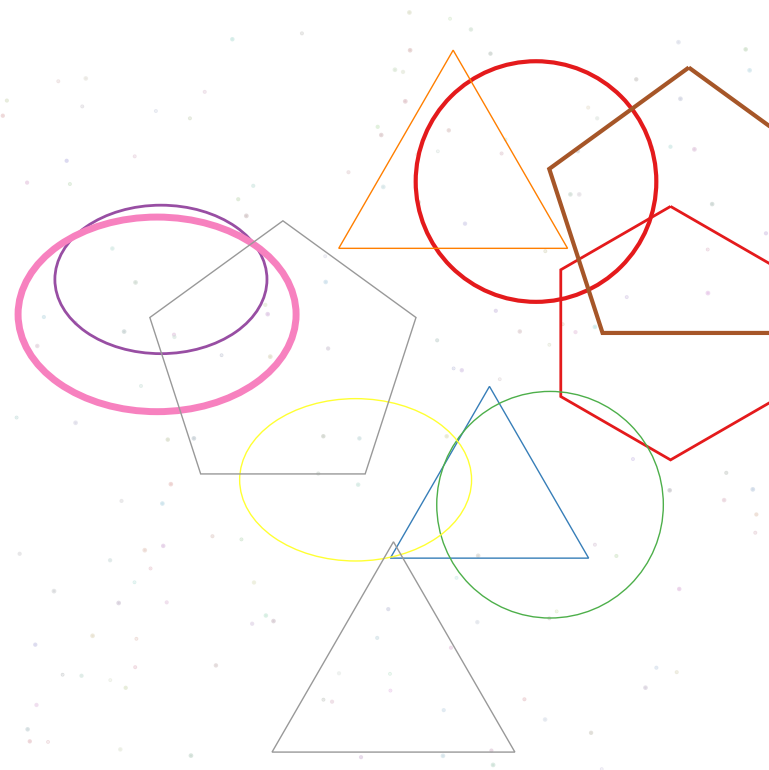[{"shape": "hexagon", "thickness": 1, "radius": 0.82, "center": [0.871, 0.567]}, {"shape": "circle", "thickness": 1.5, "radius": 0.78, "center": [0.696, 0.764]}, {"shape": "triangle", "thickness": 0.5, "radius": 0.74, "center": [0.636, 0.349]}, {"shape": "circle", "thickness": 0.5, "radius": 0.74, "center": [0.714, 0.345]}, {"shape": "oval", "thickness": 1, "radius": 0.69, "center": [0.209, 0.637]}, {"shape": "triangle", "thickness": 0.5, "radius": 0.86, "center": [0.589, 0.763]}, {"shape": "oval", "thickness": 0.5, "radius": 0.75, "center": [0.462, 0.377]}, {"shape": "pentagon", "thickness": 1.5, "radius": 0.95, "center": [0.895, 0.722]}, {"shape": "oval", "thickness": 2.5, "radius": 0.9, "center": [0.204, 0.592]}, {"shape": "triangle", "thickness": 0.5, "radius": 0.91, "center": [0.511, 0.114]}, {"shape": "pentagon", "thickness": 0.5, "radius": 0.91, "center": [0.367, 0.532]}]